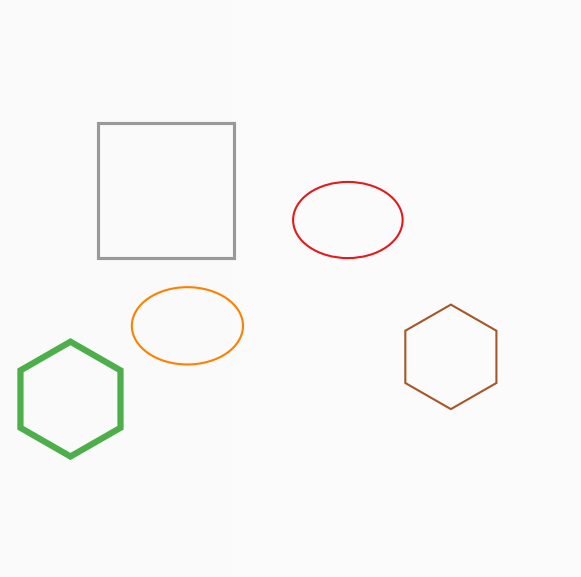[{"shape": "oval", "thickness": 1, "radius": 0.47, "center": [0.598, 0.618]}, {"shape": "hexagon", "thickness": 3, "radius": 0.5, "center": [0.121, 0.308]}, {"shape": "oval", "thickness": 1, "radius": 0.48, "center": [0.322, 0.435]}, {"shape": "hexagon", "thickness": 1, "radius": 0.45, "center": [0.776, 0.381]}, {"shape": "square", "thickness": 1.5, "radius": 0.59, "center": [0.286, 0.669]}]